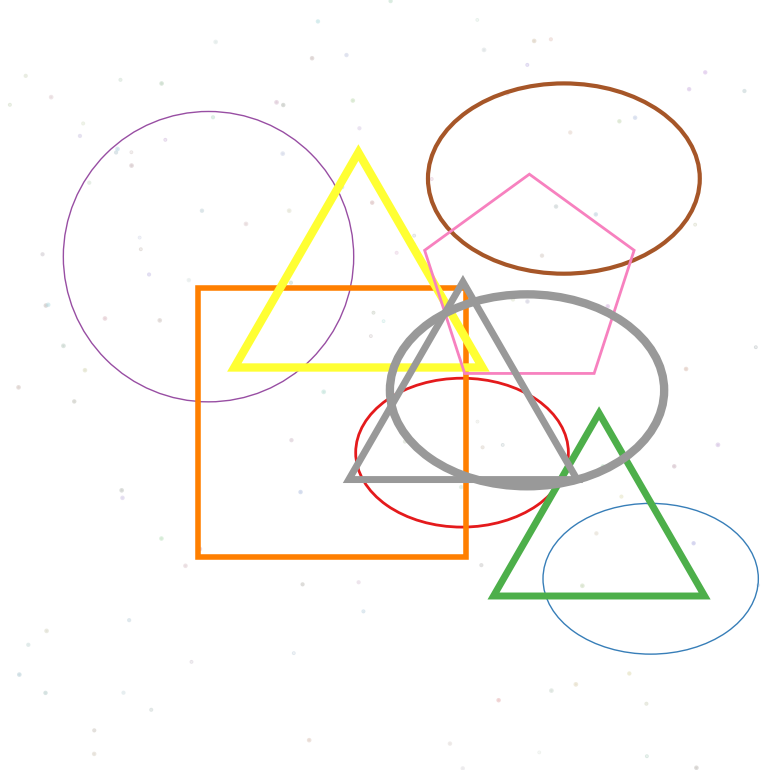[{"shape": "oval", "thickness": 1, "radius": 0.69, "center": [0.6, 0.412]}, {"shape": "oval", "thickness": 0.5, "radius": 0.7, "center": [0.845, 0.248]}, {"shape": "triangle", "thickness": 2.5, "radius": 0.79, "center": [0.778, 0.305]}, {"shape": "circle", "thickness": 0.5, "radius": 0.94, "center": [0.271, 0.667]}, {"shape": "square", "thickness": 2, "radius": 0.87, "center": [0.431, 0.451]}, {"shape": "triangle", "thickness": 3, "radius": 0.93, "center": [0.465, 0.616]}, {"shape": "oval", "thickness": 1.5, "radius": 0.88, "center": [0.732, 0.768]}, {"shape": "pentagon", "thickness": 1, "radius": 0.72, "center": [0.688, 0.631]}, {"shape": "oval", "thickness": 3, "radius": 0.89, "center": [0.684, 0.493]}, {"shape": "triangle", "thickness": 2.5, "radius": 0.86, "center": [0.601, 0.463]}]